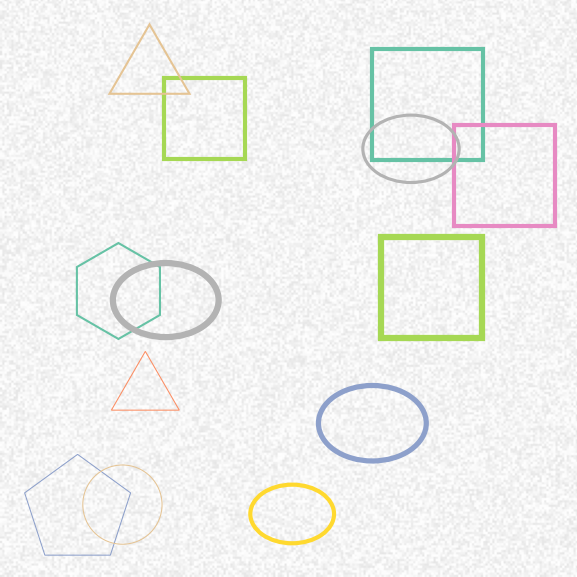[{"shape": "square", "thickness": 2, "radius": 0.48, "center": [0.739, 0.819]}, {"shape": "hexagon", "thickness": 1, "radius": 0.42, "center": [0.205, 0.495]}, {"shape": "triangle", "thickness": 0.5, "radius": 0.34, "center": [0.252, 0.323]}, {"shape": "pentagon", "thickness": 0.5, "radius": 0.48, "center": [0.134, 0.116]}, {"shape": "oval", "thickness": 2.5, "radius": 0.47, "center": [0.645, 0.266]}, {"shape": "square", "thickness": 2, "radius": 0.44, "center": [0.874, 0.695]}, {"shape": "square", "thickness": 3, "radius": 0.44, "center": [0.747, 0.501]}, {"shape": "square", "thickness": 2, "radius": 0.35, "center": [0.355, 0.795]}, {"shape": "oval", "thickness": 2, "radius": 0.36, "center": [0.506, 0.109]}, {"shape": "circle", "thickness": 0.5, "radius": 0.34, "center": [0.212, 0.125]}, {"shape": "triangle", "thickness": 1, "radius": 0.4, "center": [0.259, 0.877]}, {"shape": "oval", "thickness": 3, "radius": 0.46, "center": [0.287, 0.48]}, {"shape": "oval", "thickness": 1.5, "radius": 0.42, "center": [0.712, 0.741]}]